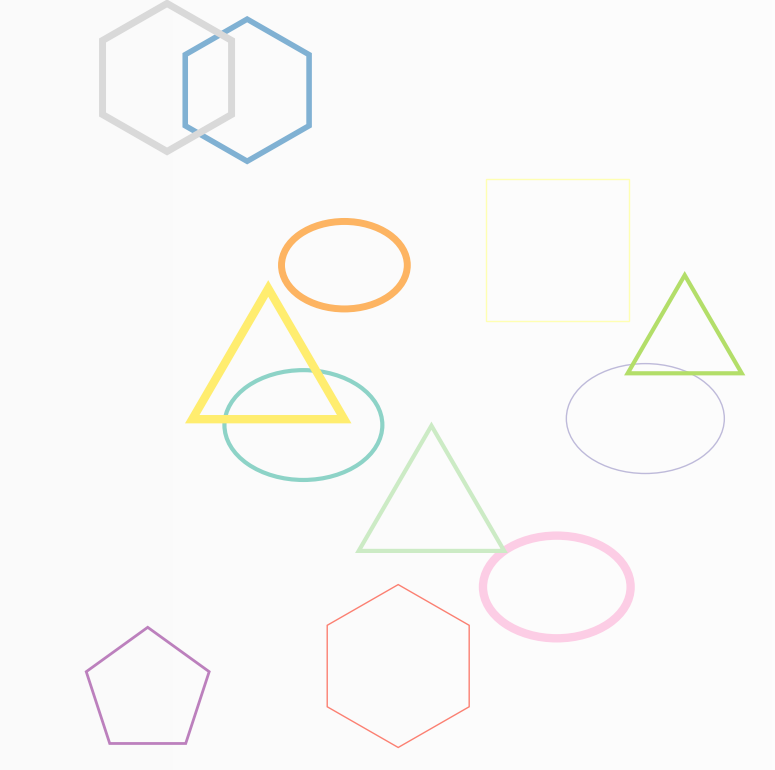[{"shape": "oval", "thickness": 1.5, "radius": 0.51, "center": [0.391, 0.448]}, {"shape": "square", "thickness": 0.5, "radius": 0.46, "center": [0.719, 0.676]}, {"shape": "oval", "thickness": 0.5, "radius": 0.51, "center": [0.833, 0.456]}, {"shape": "hexagon", "thickness": 0.5, "radius": 0.53, "center": [0.514, 0.135]}, {"shape": "hexagon", "thickness": 2, "radius": 0.46, "center": [0.319, 0.883]}, {"shape": "oval", "thickness": 2.5, "radius": 0.41, "center": [0.444, 0.656]}, {"shape": "triangle", "thickness": 1.5, "radius": 0.42, "center": [0.883, 0.558]}, {"shape": "oval", "thickness": 3, "radius": 0.48, "center": [0.718, 0.238]}, {"shape": "hexagon", "thickness": 2.5, "radius": 0.48, "center": [0.216, 0.899]}, {"shape": "pentagon", "thickness": 1, "radius": 0.42, "center": [0.191, 0.102]}, {"shape": "triangle", "thickness": 1.5, "radius": 0.54, "center": [0.557, 0.339]}, {"shape": "triangle", "thickness": 3, "radius": 0.57, "center": [0.346, 0.512]}]